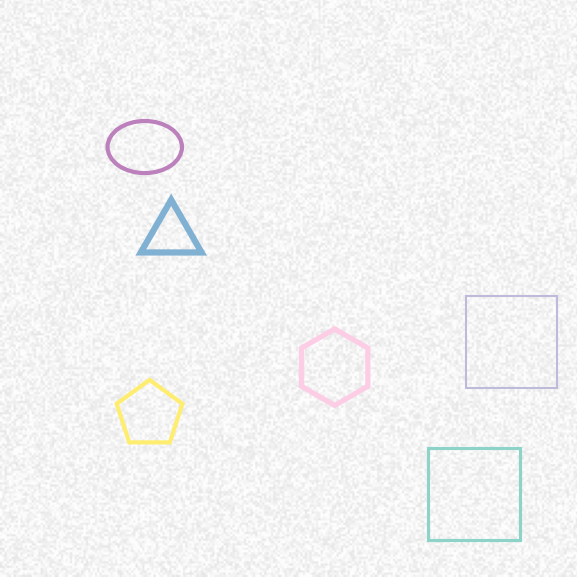[{"shape": "square", "thickness": 1.5, "radius": 0.4, "center": [0.821, 0.144]}, {"shape": "square", "thickness": 1, "radius": 0.4, "center": [0.886, 0.407]}, {"shape": "triangle", "thickness": 3, "radius": 0.3, "center": [0.296, 0.592]}, {"shape": "hexagon", "thickness": 2.5, "radius": 0.33, "center": [0.58, 0.363]}, {"shape": "oval", "thickness": 2, "radius": 0.32, "center": [0.251, 0.745]}, {"shape": "pentagon", "thickness": 2, "radius": 0.3, "center": [0.259, 0.281]}]